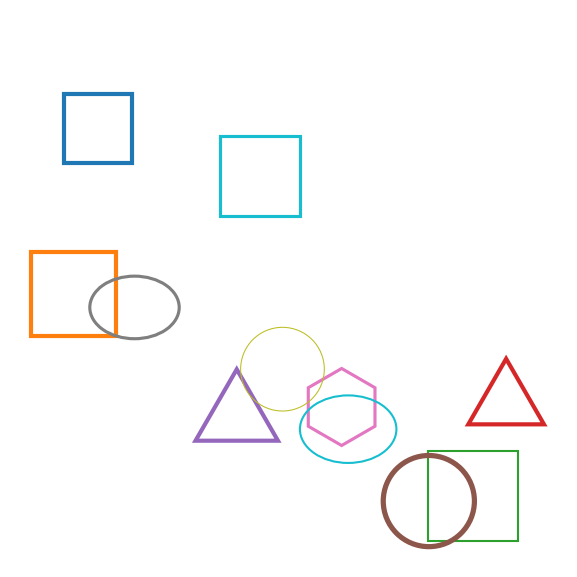[{"shape": "square", "thickness": 2, "radius": 0.3, "center": [0.17, 0.777]}, {"shape": "square", "thickness": 2, "radius": 0.37, "center": [0.128, 0.49]}, {"shape": "square", "thickness": 1, "radius": 0.39, "center": [0.819, 0.141]}, {"shape": "triangle", "thickness": 2, "radius": 0.38, "center": [0.876, 0.302]}, {"shape": "triangle", "thickness": 2, "radius": 0.41, "center": [0.41, 0.277]}, {"shape": "circle", "thickness": 2.5, "radius": 0.39, "center": [0.743, 0.131]}, {"shape": "hexagon", "thickness": 1.5, "radius": 0.33, "center": [0.592, 0.294]}, {"shape": "oval", "thickness": 1.5, "radius": 0.39, "center": [0.233, 0.467]}, {"shape": "circle", "thickness": 0.5, "radius": 0.36, "center": [0.489, 0.36]}, {"shape": "oval", "thickness": 1, "radius": 0.42, "center": [0.603, 0.256]}, {"shape": "square", "thickness": 1.5, "radius": 0.35, "center": [0.45, 0.695]}]